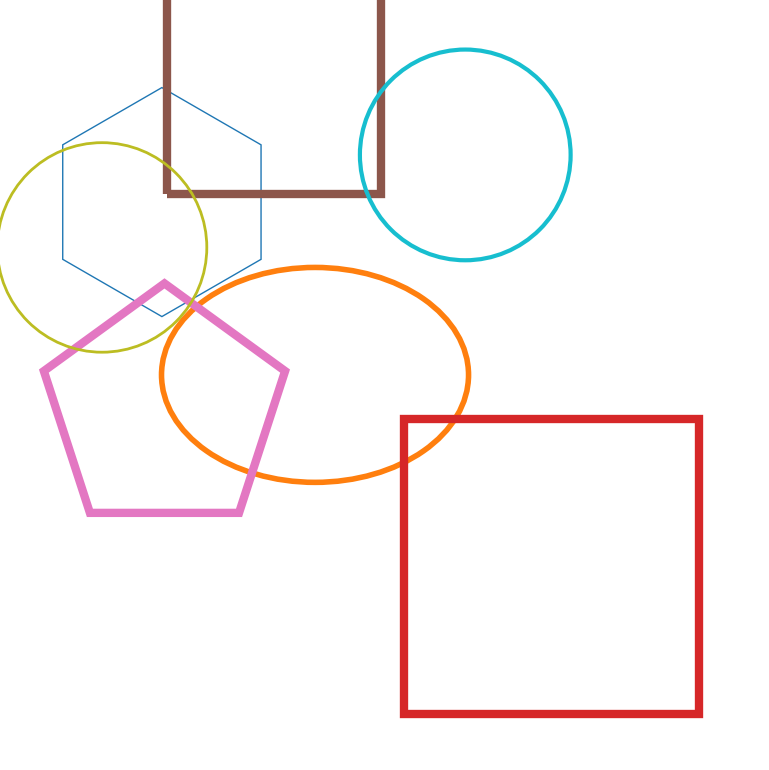[{"shape": "hexagon", "thickness": 0.5, "radius": 0.74, "center": [0.21, 0.738]}, {"shape": "oval", "thickness": 2, "radius": 1.0, "center": [0.409, 0.513]}, {"shape": "square", "thickness": 3, "radius": 0.96, "center": [0.717, 0.265]}, {"shape": "square", "thickness": 3, "radius": 0.69, "center": [0.356, 0.887]}, {"shape": "pentagon", "thickness": 3, "radius": 0.82, "center": [0.214, 0.467]}, {"shape": "circle", "thickness": 1, "radius": 0.68, "center": [0.133, 0.679]}, {"shape": "circle", "thickness": 1.5, "radius": 0.68, "center": [0.604, 0.799]}]